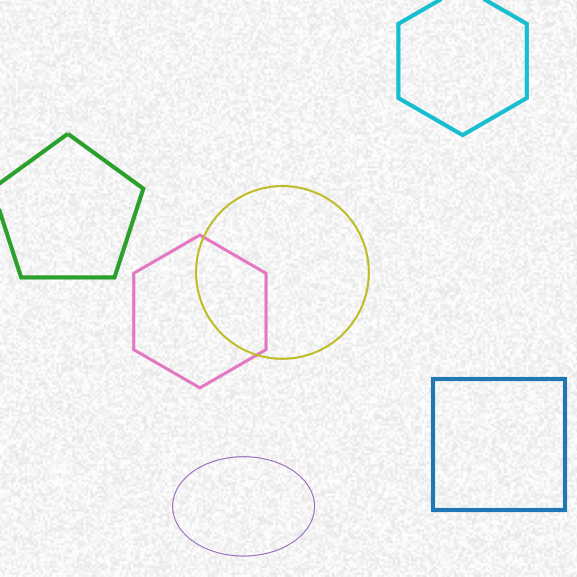[{"shape": "square", "thickness": 2, "radius": 0.57, "center": [0.864, 0.229]}, {"shape": "pentagon", "thickness": 2, "radius": 0.69, "center": [0.117, 0.63]}, {"shape": "oval", "thickness": 0.5, "radius": 0.61, "center": [0.422, 0.122]}, {"shape": "hexagon", "thickness": 1.5, "radius": 0.66, "center": [0.346, 0.46]}, {"shape": "circle", "thickness": 1, "radius": 0.75, "center": [0.489, 0.527]}, {"shape": "hexagon", "thickness": 2, "radius": 0.64, "center": [0.801, 0.894]}]